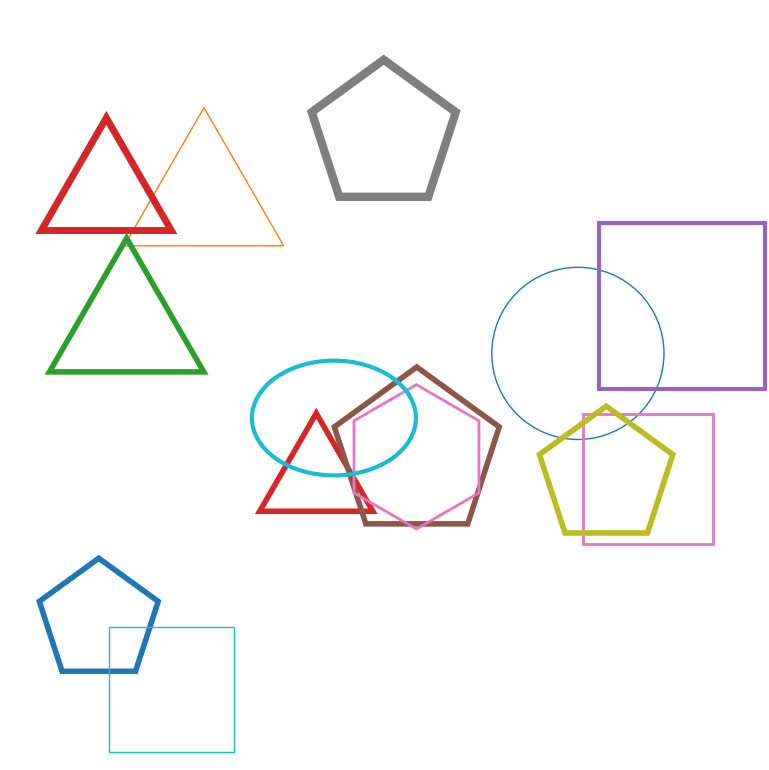[{"shape": "circle", "thickness": 0.5, "radius": 0.56, "center": [0.751, 0.541]}, {"shape": "pentagon", "thickness": 2, "radius": 0.41, "center": [0.128, 0.194]}, {"shape": "triangle", "thickness": 0.5, "radius": 0.6, "center": [0.265, 0.741]}, {"shape": "triangle", "thickness": 2, "radius": 0.58, "center": [0.164, 0.575]}, {"shape": "triangle", "thickness": 2.5, "radius": 0.49, "center": [0.138, 0.749]}, {"shape": "triangle", "thickness": 2, "radius": 0.42, "center": [0.411, 0.378]}, {"shape": "square", "thickness": 1.5, "radius": 0.54, "center": [0.886, 0.602]}, {"shape": "pentagon", "thickness": 2, "radius": 0.56, "center": [0.541, 0.411]}, {"shape": "hexagon", "thickness": 1, "radius": 0.47, "center": [0.541, 0.407]}, {"shape": "square", "thickness": 1, "radius": 0.42, "center": [0.841, 0.378]}, {"shape": "pentagon", "thickness": 3, "radius": 0.49, "center": [0.498, 0.824]}, {"shape": "pentagon", "thickness": 2, "radius": 0.46, "center": [0.787, 0.382]}, {"shape": "square", "thickness": 0.5, "radius": 0.41, "center": [0.222, 0.104]}, {"shape": "oval", "thickness": 1.5, "radius": 0.53, "center": [0.434, 0.457]}]